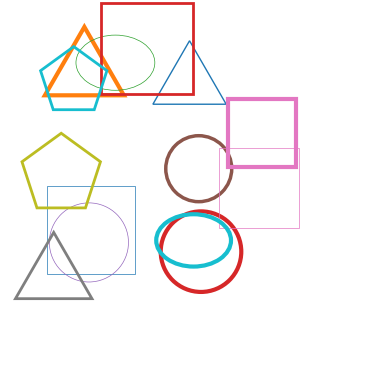[{"shape": "triangle", "thickness": 1, "radius": 0.55, "center": [0.492, 0.784]}, {"shape": "square", "thickness": 0.5, "radius": 0.57, "center": [0.236, 0.403]}, {"shape": "triangle", "thickness": 3, "radius": 0.59, "center": [0.219, 0.812]}, {"shape": "oval", "thickness": 0.5, "radius": 0.51, "center": [0.3, 0.837]}, {"shape": "circle", "thickness": 3, "radius": 0.52, "center": [0.522, 0.346]}, {"shape": "square", "thickness": 2, "radius": 0.6, "center": [0.383, 0.874]}, {"shape": "circle", "thickness": 0.5, "radius": 0.51, "center": [0.231, 0.37]}, {"shape": "circle", "thickness": 2.5, "radius": 0.43, "center": [0.516, 0.562]}, {"shape": "square", "thickness": 0.5, "radius": 0.52, "center": [0.673, 0.512]}, {"shape": "square", "thickness": 3, "radius": 0.44, "center": [0.681, 0.654]}, {"shape": "triangle", "thickness": 2, "radius": 0.57, "center": [0.14, 0.282]}, {"shape": "pentagon", "thickness": 2, "radius": 0.54, "center": [0.159, 0.547]}, {"shape": "pentagon", "thickness": 2, "radius": 0.45, "center": [0.192, 0.788]}, {"shape": "oval", "thickness": 3, "radius": 0.49, "center": [0.503, 0.376]}]